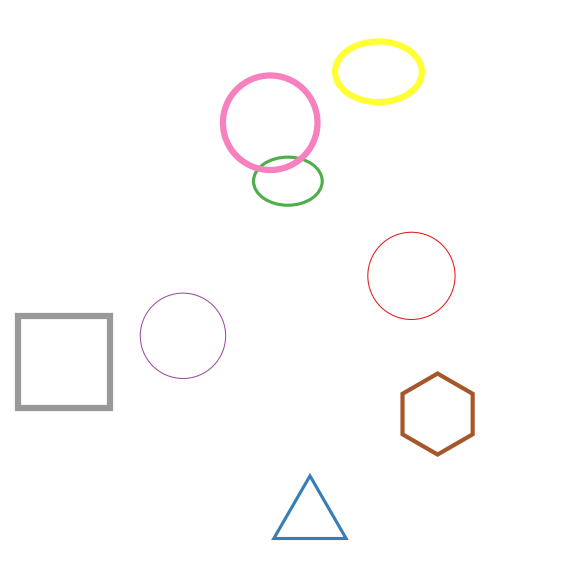[{"shape": "circle", "thickness": 0.5, "radius": 0.38, "center": [0.712, 0.521]}, {"shape": "triangle", "thickness": 1.5, "radius": 0.36, "center": [0.537, 0.103]}, {"shape": "oval", "thickness": 1.5, "radius": 0.3, "center": [0.498, 0.685]}, {"shape": "circle", "thickness": 0.5, "radius": 0.37, "center": [0.317, 0.418]}, {"shape": "oval", "thickness": 3, "radius": 0.38, "center": [0.655, 0.875]}, {"shape": "hexagon", "thickness": 2, "radius": 0.35, "center": [0.758, 0.282]}, {"shape": "circle", "thickness": 3, "radius": 0.41, "center": [0.468, 0.787]}, {"shape": "square", "thickness": 3, "radius": 0.4, "center": [0.111, 0.372]}]